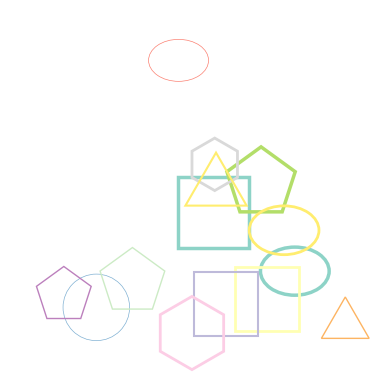[{"shape": "oval", "thickness": 2.5, "radius": 0.45, "center": [0.766, 0.296]}, {"shape": "square", "thickness": 2.5, "radius": 0.46, "center": [0.554, 0.448]}, {"shape": "square", "thickness": 2, "radius": 0.41, "center": [0.693, 0.223]}, {"shape": "square", "thickness": 1.5, "radius": 0.42, "center": [0.586, 0.21]}, {"shape": "oval", "thickness": 0.5, "radius": 0.39, "center": [0.464, 0.843]}, {"shape": "circle", "thickness": 0.5, "radius": 0.43, "center": [0.25, 0.202]}, {"shape": "triangle", "thickness": 1, "radius": 0.36, "center": [0.897, 0.157]}, {"shape": "pentagon", "thickness": 2.5, "radius": 0.47, "center": [0.678, 0.525]}, {"shape": "hexagon", "thickness": 2, "radius": 0.48, "center": [0.499, 0.135]}, {"shape": "hexagon", "thickness": 2, "radius": 0.34, "center": [0.558, 0.573]}, {"shape": "pentagon", "thickness": 1, "radius": 0.37, "center": [0.166, 0.233]}, {"shape": "pentagon", "thickness": 1, "radius": 0.44, "center": [0.344, 0.269]}, {"shape": "oval", "thickness": 2, "radius": 0.45, "center": [0.738, 0.402]}, {"shape": "triangle", "thickness": 1.5, "radius": 0.46, "center": [0.561, 0.512]}]